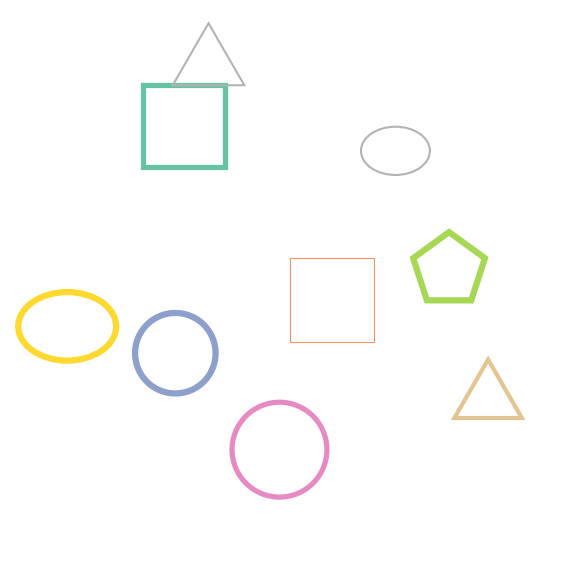[{"shape": "square", "thickness": 2.5, "radius": 0.36, "center": [0.319, 0.781]}, {"shape": "square", "thickness": 0.5, "radius": 0.36, "center": [0.575, 0.48]}, {"shape": "circle", "thickness": 3, "radius": 0.35, "center": [0.304, 0.388]}, {"shape": "circle", "thickness": 2.5, "radius": 0.41, "center": [0.484, 0.221]}, {"shape": "pentagon", "thickness": 3, "radius": 0.33, "center": [0.778, 0.532]}, {"shape": "oval", "thickness": 3, "radius": 0.42, "center": [0.116, 0.434]}, {"shape": "triangle", "thickness": 2, "radius": 0.34, "center": [0.845, 0.309]}, {"shape": "triangle", "thickness": 1, "radius": 0.36, "center": [0.361, 0.887]}, {"shape": "oval", "thickness": 1, "radius": 0.3, "center": [0.685, 0.738]}]